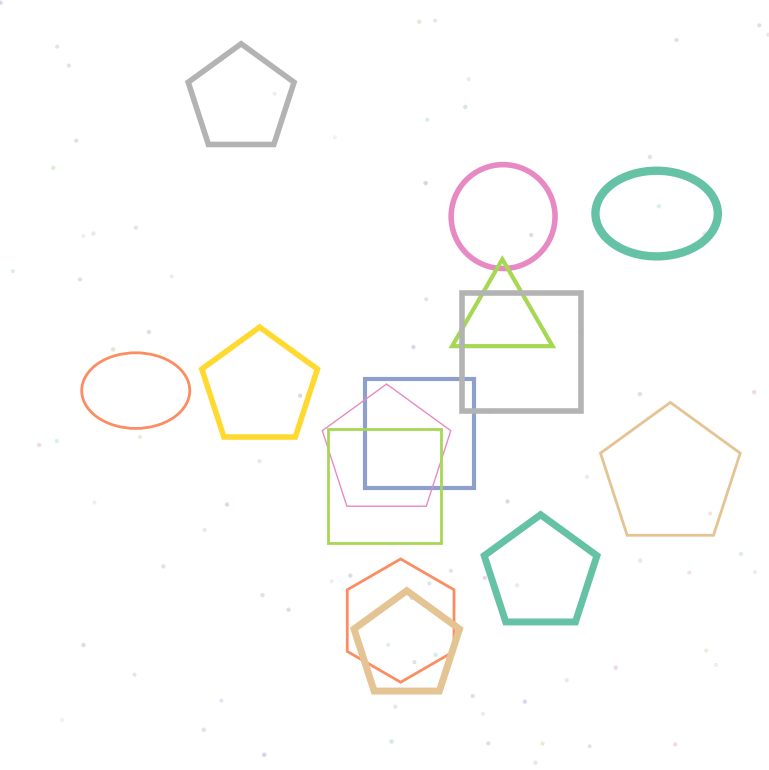[{"shape": "pentagon", "thickness": 2.5, "radius": 0.38, "center": [0.702, 0.255]}, {"shape": "oval", "thickness": 3, "radius": 0.4, "center": [0.853, 0.723]}, {"shape": "hexagon", "thickness": 1, "radius": 0.4, "center": [0.52, 0.194]}, {"shape": "oval", "thickness": 1, "radius": 0.35, "center": [0.176, 0.493]}, {"shape": "square", "thickness": 1.5, "radius": 0.36, "center": [0.545, 0.437]}, {"shape": "circle", "thickness": 2, "radius": 0.34, "center": [0.653, 0.719]}, {"shape": "pentagon", "thickness": 0.5, "radius": 0.44, "center": [0.502, 0.414]}, {"shape": "triangle", "thickness": 1.5, "radius": 0.38, "center": [0.652, 0.588]}, {"shape": "square", "thickness": 1, "radius": 0.37, "center": [0.5, 0.369]}, {"shape": "pentagon", "thickness": 2, "radius": 0.39, "center": [0.337, 0.496]}, {"shape": "pentagon", "thickness": 1, "radius": 0.48, "center": [0.871, 0.382]}, {"shape": "pentagon", "thickness": 2.5, "radius": 0.36, "center": [0.528, 0.161]}, {"shape": "square", "thickness": 2, "radius": 0.39, "center": [0.677, 0.543]}, {"shape": "pentagon", "thickness": 2, "radius": 0.36, "center": [0.313, 0.871]}]